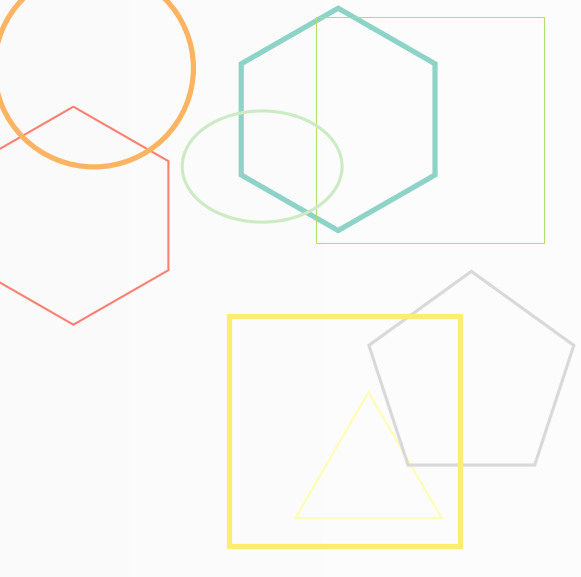[{"shape": "hexagon", "thickness": 2.5, "radius": 0.96, "center": [0.582, 0.792]}, {"shape": "triangle", "thickness": 1, "radius": 0.73, "center": [0.634, 0.175]}, {"shape": "hexagon", "thickness": 1, "radius": 0.94, "center": [0.126, 0.626]}, {"shape": "circle", "thickness": 2.5, "radius": 0.86, "center": [0.162, 0.881]}, {"shape": "square", "thickness": 0.5, "radius": 0.98, "center": [0.74, 0.773]}, {"shape": "pentagon", "thickness": 1.5, "radius": 0.93, "center": [0.811, 0.344]}, {"shape": "oval", "thickness": 1.5, "radius": 0.69, "center": [0.451, 0.711]}, {"shape": "square", "thickness": 2.5, "radius": 0.99, "center": [0.593, 0.252]}]